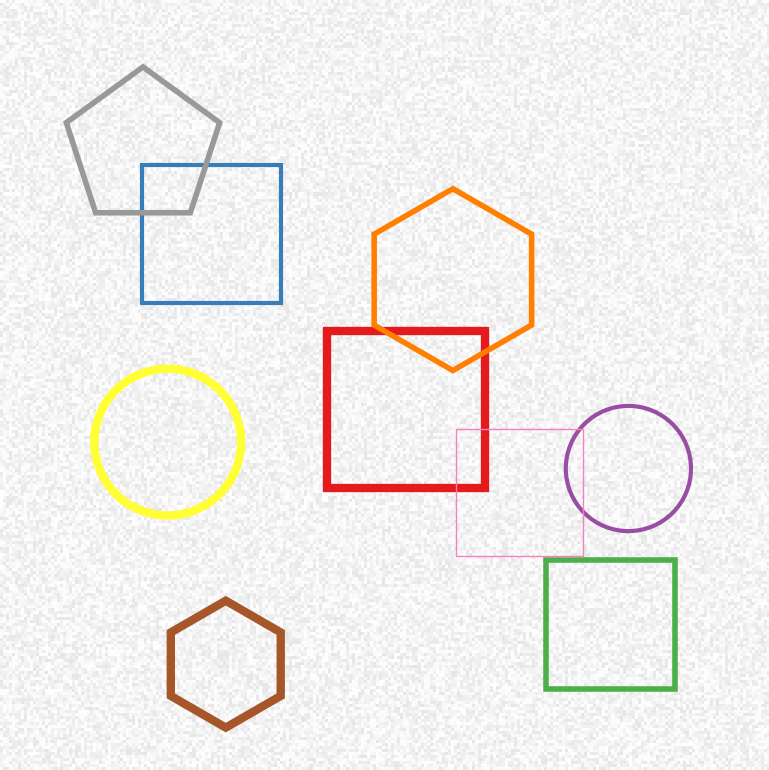[{"shape": "square", "thickness": 3, "radius": 0.51, "center": [0.527, 0.468]}, {"shape": "square", "thickness": 1.5, "radius": 0.45, "center": [0.275, 0.696]}, {"shape": "square", "thickness": 2, "radius": 0.42, "center": [0.793, 0.189]}, {"shape": "circle", "thickness": 1.5, "radius": 0.41, "center": [0.816, 0.392]}, {"shape": "hexagon", "thickness": 2, "radius": 0.59, "center": [0.588, 0.637]}, {"shape": "circle", "thickness": 3, "radius": 0.48, "center": [0.218, 0.426]}, {"shape": "hexagon", "thickness": 3, "radius": 0.41, "center": [0.293, 0.137]}, {"shape": "square", "thickness": 0.5, "radius": 0.41, "center": [0.675, 0.36]}, {"shape": "pentagon", "thickness": 2, "radius": 0.52, "center": [0.186, 0.808]}]